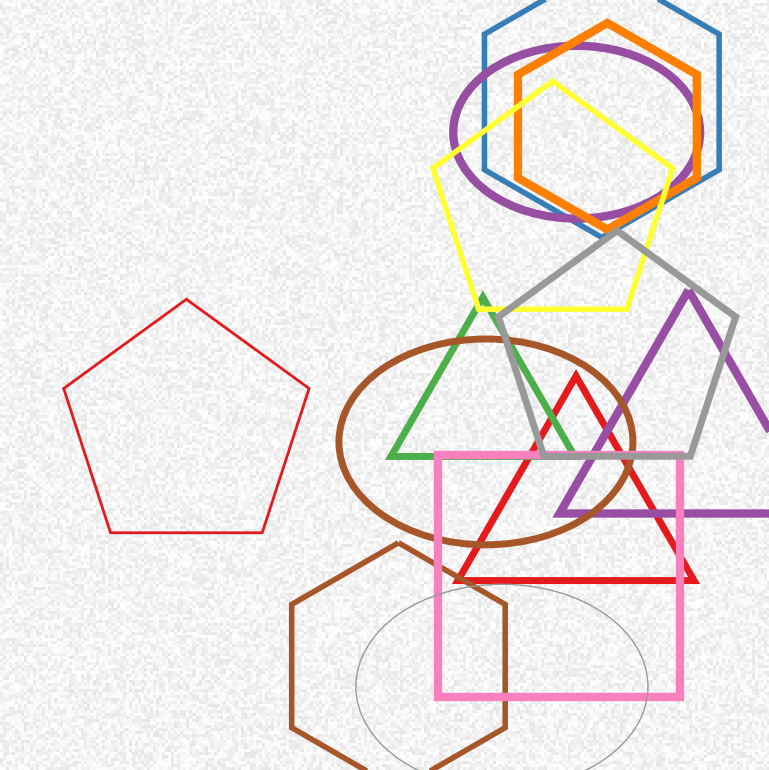[{"shape": "pentagon", "thickness": 1, "radius": 0.84, "center": [0.242, 0.444]}, {"shape": "triangle", "thickness": 2.5, "radius": 0.89, "center": [0.748, 0.335]}, {"shape": "hexagon", "thickness": 2, "radius": 0.88, "center": [0.782, 0.868]}, {"shape": "triangle", "thickness": 2.5, "radius": 0.69, "center": [0.627, 0.476]}, {"shape": "triangle", "thickness": 3, "radius": 0.97, "center": [0.894, 0.43]}, {"shape": "oval", "thickness": 3, "radius": 0.8, "center": [0.749, 0.828]}, {"shape": "hexagon", "thickness": 3, "radius": 0.67, "center": [0.789, 0.836]}, {"shape": "pentagon", "thickness": 2, "radius": 0.82, "center": [0.718, 0.731]}, {"shape": "hexagon", "thickness": 2, "radius": 0.8, "center": [0.517, 0.135]}, {"shape": "oval", "thickness": 2.5, "radius": 0.95, "center": [0.631, 0.426]}, {"shape": "square", "thickness": 3, "radius": 0.79, "center": [0.726, 0.252]}, {"shape": "pentagon", "thickness": 2.5, "radius": 0.81, "center": [0.801, 0.539]}, {"shape": "oval", "thickness": 0.5, "radius": 0.95, "center": [0.652, 0.108]}]